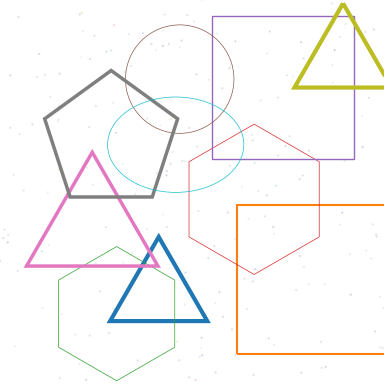[{"shape": "triangle", "thickness": 3, "radius": 0.73, "center": [0.412, 0.239]}, {"shape": "square", "thickness": 1.5, "radius": 0.97, "center": [0.81, 0.273]}, {"shape": "hexagon", "thickness": 0.5, "radius": 0.87, "center": [0.303, 0.185]}, {"shape": "hexagon", "thickness": 0.5, "radius": 0.98, "center": [0.66, 0.482]}, {"shape": "square", "thickness": 1, "radius": 0.93, "center": [0.735, 0.773]}, {"shape": "circle", "thickness": 0.5, "radius": 0.7, "center": [0.467, 0.795]}, {"shape": "triangle", "thickness": 2.5, "radius": 0.99, "center": [0.24, 0.407]}, {"shape": "pentagon", "thickness": 2.5, "radius": 0.91, "center": [0.289, 0.635]}, {"shape": "triangle", "thickness": 3, "radius": 0.73, "center": [0.891, 0.846]}, {"shape": "oval", "thickness": 0.5, "radius": 0.88, "center": [0.456, 0.624]}]